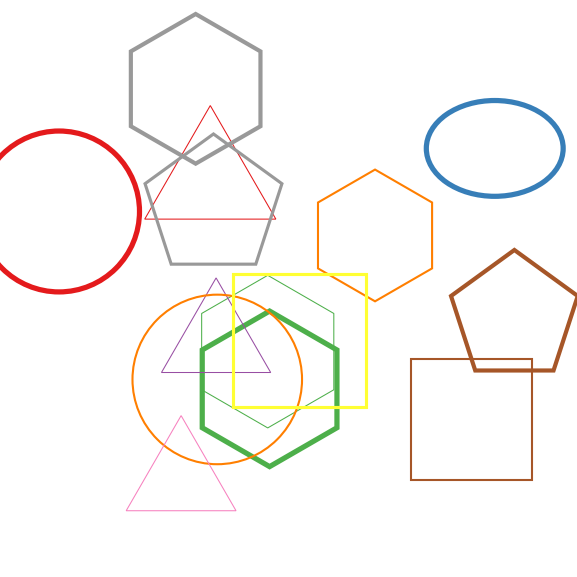[{"shape": "circle", "thickness": 2.5, "radius": 0.7, "center": [0.102, 0.633]}, {"shape": "triangle", "thickness": 0.5, "radius": 0.66, "center": [0.364, 0.685]}, {"shape": "oval", "thickness": 2.5, "radius": 0.59, "center": [0.857, 0.742]}, {"shape": "hexagon", "thickness": 0.5, "radius": 0.66, "center": [0.464, 0.39]}, {"shape": "hexagon", "thickness": 2.5, "radius": 0.67, "center": [0.467, 0.326]}, {"shape": "triangle", "thickness": 0.5, "radius": 0.55, "center": [0.374, 0.409]}, {"shape": "circle", "thickness": 1, "radius": 0.73, "center": [0.376, 0.342]}, {"shape": "hexagon", "thickness": 1, "radius": 0.57, "center": [0.649, 0.591]}, {"shape": "square", "thickness": 1.5, "radius": 0.58, "center": [0.519, 0.41]}, {"shape": "pentagon", "thickness": 2, "radius": 0.58, "center": [0.891, 0.451]}, {"shape": "square", "thickness": 1, "radius": 0.53, "center": [0.816, 0.273]}, {"shape": "triangle", "thickness": 0.5, "radius": 0.55, "center": [0.314, 0.17]}, {"shape": "hexagon", "thickness": 2, "radius": 0.65, "center": [0.339, 0.845]}, {"shape": "pentagon", "thickness": 1.5, "radius": 0.62, "center": [0.37, 0.643]}]